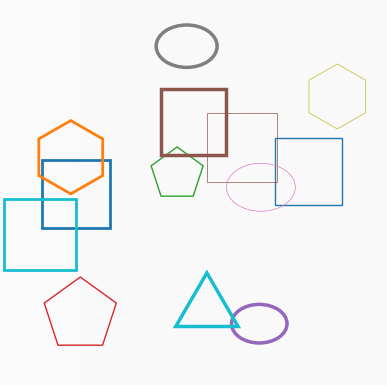[{"shape": "square", "thickness": 2, "radius": 0.44, "center": [0.197, 0.495]}, {"shape": "square", "thickness": 1, "radius": 0.43, "center": [0.797, 0.554]}, {"shape": "hexagon", "thickness": 2, "radius": 0.48, "center": [0.183, 0.592]}, {"shape": "pentagon", "thickness": 1, "radius": 0.35, "center": [0.457, 0.548]}, {"shape": "pentagon", "thickness": 1, "radius": 0.49, "center": [0.207, 0.183]}, {"shape": "oval", "thickness": 2.5, "radius": 0.36, "center": [0.669, 0.159]}, {"shape": "square", "thickness": 2.5, "radius": 0.43, "center": [0.499, 0.683]}, {"shape": "square", "thickness": 0.5, "radius": 0.45, "center": [0.624, 0.616]}, {"shape": "oval", "thickness": 0.5, "radius": 0.44, "center": [0.673, 0.514]}, {"shape": "oval", "thickness": 2.5, "radius": 0.39, "center": [0.482, 0.88]}, {"shape": "hexagon", "thickness": 0.5, "radius": 0.42, "center": [0.871, 0.749]}, {"shape": "triangle", "thickness": 2.5, "radius": 0.46, "center": [0.534, 0.198]}, {"shape": "square", "thickness": 2, "radius": 0.46, "center": [0.103, 0.392]}]